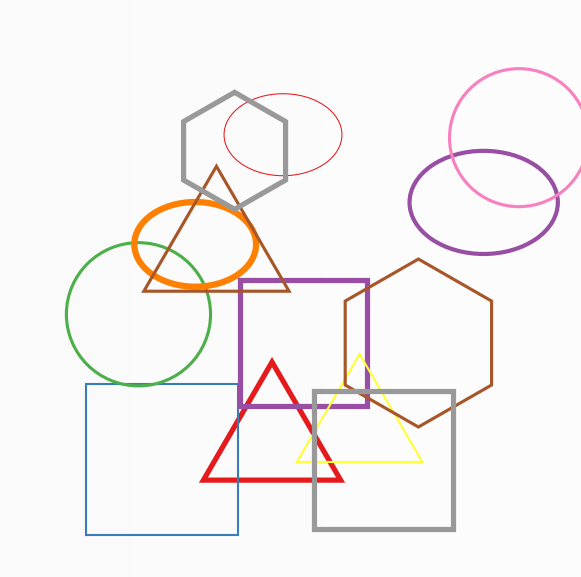[{"shape": "triangle", "thickness": 2.5, "radius": 0.68, "center": [0.468, 0.236]}, {"shape": "oval", "thickness": 0.5, "radius": 0.51, "center": [0.487, 0.766]}, {"shape": "square", "thickness": 1, "radius": 0.65, "center": [0.278, 0.203]}, {"shape": "circle", "thickness": 1.5, "radius": 0.62, "center": [0.238, 0.455]}, {"shape": "oval", "thickness": 2, "radius": 0.64, "center": [0.832, 0.649]}, {"shape": "square", "thickness": 2.5, "radius": 0.54, "center": [0.522, 0.405]}, {"shape": "oval", "thickness": 3, "radius": 0.52, "center": [0.336, 0.576]}, {"shape": "triangle", "thickness": 1, "radius": 0.62, "center": [0.619, 0.261]}, {"shape": "hexagon", "thickness": 1.5, "radius": 0.73, "center": [0.72, 0.405]}, {"shape": "triangle", "thickness": 1.5, "radius": 0.72, "center": [0.372, 0.567]}, {"shape": "circle", "thickness": 1.5, "radius": 0.6, "center": [0.893, 0.761]}, {"shape": "hexagon", "thickness": 2.5, "radius": 0.51, "center": [0.404, 0.738]}, {"shape": "square", "thickness": 2.5, "radius": 0.6, "center": [0.66, 0.203]}]